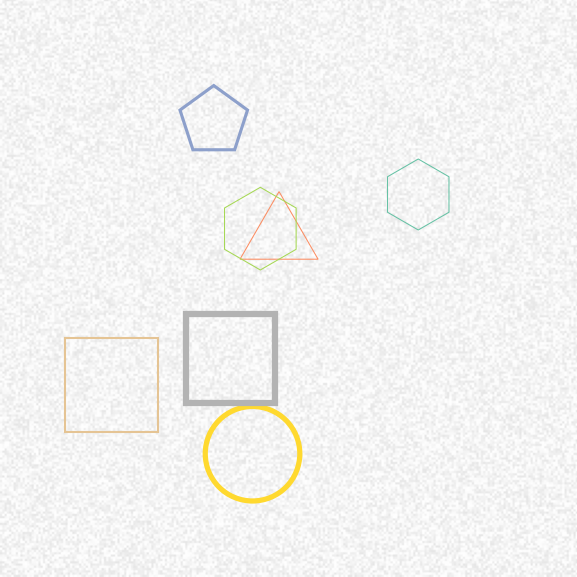[{"shape": "hexagon", "thickness": 0.5, "radius": 0.31, "center": [0.724, 0.662]}, {"shape": "triangle", "thickness": 0.5, "radius": 0.39, "center": [0.483, 0.589]}, {"shape": "pentagon", "thickness": 1.5, "radius": 0.31, "center": [0.37, 0.79]}, {"shape": "hexagon", "thickness": 0.5, "radius": 0.36, "center": [0.451, 0.603]}, {"shape": "circle", "thickness": 2.5, "radius": 0.41, "center": [0.437, 0.213]}, {"shape": "square", "thickness": 1, "radius": 0.41, "center": [0.193, 0.332]}, {"shape": "square", "thickness": 3, "radius": 0.39, "center": [0.399, 0.379]}]